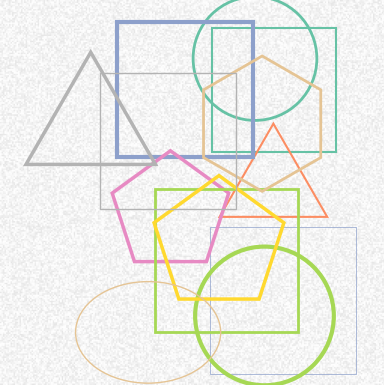[{"shape": "square", "thickness": 1.5, "radius": 0.81, "center": [0.712, 0.765]}, {"shape": "circle", "thickness": 2, "radius": 0.8, "center": [0.662, 0.848]}, {"shape": "triangle", "thickness": 1.5, "radius": 0.81, "center": [0.71, 0.517]}, {"shape": "square", "thickness": 3, "radius": 0.88, "center": [0.481, 0.767]}, {"shape": "square", "thickness": 0.5, "radius": 0.95, "center": [0.735, 0.22]}, {"shape": "pentagon", "thickness": 2.5, "radius": 0.8, "center": [0.443, 0.449]}, {"shape": "circle", "thickness": 3, "radius": 0.9, "center": [0.687, 0.179]}, {"shape": "square", "thickness": 2, "radius": 0.93, "center": [0.588, 0.324]}, {"shape": "pentagon", "thickness": 2.5, "radius": 0.89, "center": [0.569, 0.367]}, {"shape": "hexagon", "thickness": 2, "radius": 0.88, "center": [0.681, 0.679]}, {"shape": "oval", "thickness": 1, "radius": 0.94, "center": [0.385, 0.137]}, {"shape": "triangle", "thickness": 2.5, "radius": 0.97, "center": [0.236, 0.67]}, {"shape": "square", "thickness": 1, "radius": 0.88, "center": [0.436, 0.634]}]